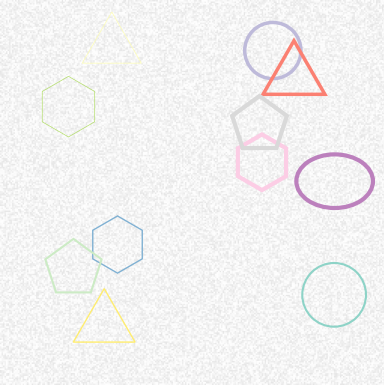[{"shape": "circle", "thickness": 1.5, "radius": 0.41, "center": [0.868, 0.234]}, {"shape": "triangle", "thickness": 0.5, "radius": 0.44, "center": [0.29, 0.88]}, {"shape": "circle", "thickness": 2.5, "radius": 0.37, "center": [0.709, 0.869]}, {"shape": "triangle", "thickness": 2.5, "radius": 0.46, "center": [0.764, 0.801]}, {"shape": "hexagon", "thickness": 1, "radius": 0.37, "center": [0.305, 0.365]}, {"shape": "hexagon", "thickness": 0.5, "radius": 0.39, "center": [0.178, 0.723]}, {"shape": "hexagon", "thickness": 3, "radius": 0.36, "center": [0.68, 0.579]}, {"shape": "pentagon", "thickness": 3, "radius": 0.37, "center": [0.674, 0.676]}, {"shape": "oval", "thickness": 3, "radius": 0.5, "center": [0.869, 0.529]}, {"shape": "pentagon", "thickness": 1.5, "radius": 0.38, "center": [0.191, 0.303]}, {"shape": "triangle", "thickness": 1, "radius": 0.46, "center": [0.271, 0.158]}]